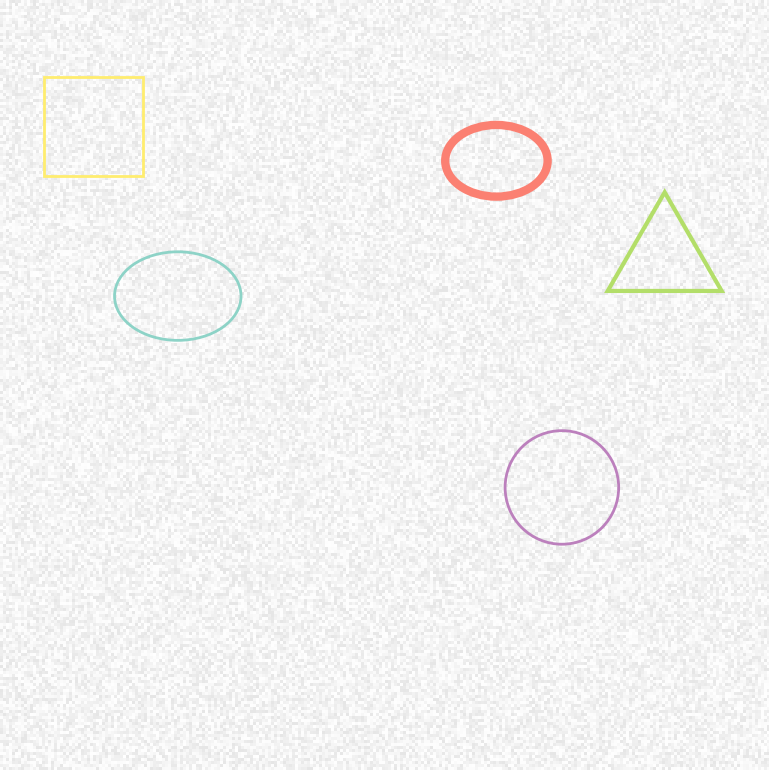[{"shape": "oval", "thickness": 1, "radius": 0.41, "center": [0.231, 0.615]}, {"shape": "oval", "thickness": 3, "radius": 0.33, "center": [0.645, 0.791]}, {"shape": "triangle", "thickness": 1.5, "radius": 0.43, "center": [0.863, 0.665]}, {"shape": "circle", "thickness": 1, "radius": 0.37, "center": [0.73, 0.367]}, {"shape": "square", "thickness": 1, "radius": 0.32, "center": [0.121, 0.835]}]